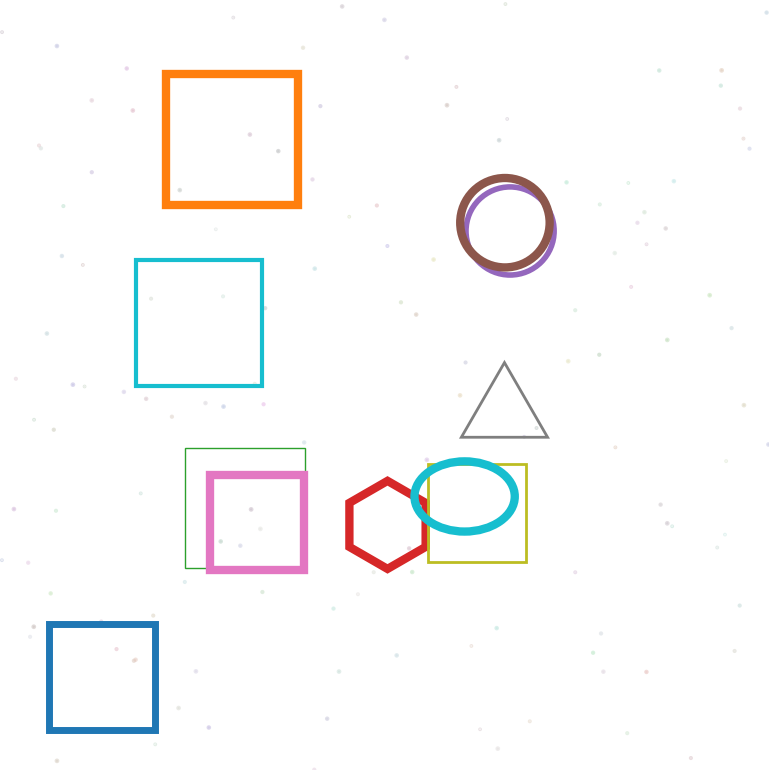[{"shape": "square", "thickness": 2.5, "radius": 0.34, "center": [0.132, 0.121]}, {"shape": "square", "thickness": 3, "radius": 0.43, "center": [0.302, 0.819]}, {"shape": "square", "thickness": 0.5, "radius": 0.39, "center": [0.319, 0.34]}, {"shape": "hexagon", "thickness": 3, "radius": 0.29, "center": [0.503, 0.318]}, {"shape": "circle", "thickness": 2, "radius": 0.29, "center": [0.662, 0.7]}, {"shape": "circle", "thickness": 3, "radius": 0.29, "center": [0.656, 0.711]}, {"shape": "square", "thickness": 3, "radius": 0.31, "center": [0.334, 0.321]}, {"shape": "triangle", "thickness": 1, "radius": 0.32, "center": [0.655, 0.464]}, {"shape": "square", "thickness": 1, "radius": 0.32, "center": [0.619, 0.334]}, {"shape": "oval", "thickness": 3, "radius": 0.33, "center": [0.603, 0.355]}, {"shape": "square", "thickness": 1.5, "radius": 0.41, "center": [0.258, 0.581]}]